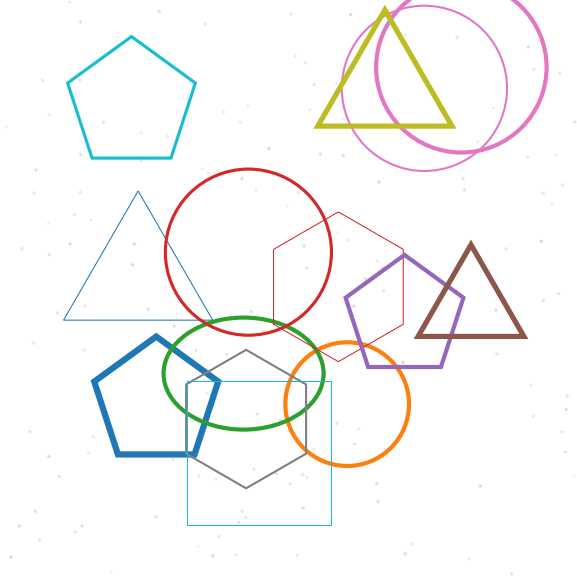[{"shape": "triangle", "thickness": 0.5, "radius": 0.75, "center": [0.239, 0.519]}, {"shape": "pentagon", "thickness": 3, "radius": 0.56, "center": [0.271, 0.304]}, {"shape": "circle", "thickness": 2, "radius": 0.54, "center": [0.601, 0.299]}, {"shape": "oval", "thickness": 2, "radius": 0.69, "center": [0.422, 0.352]}, {"shape": "circle", "thickness": 1.5, "radius": 0.72, "center": [0.43, 0.563]}, {"shape": "hexagon", "thickness": 0.5, "radius": 0.65, "center": [0.586, 0.503]}, {"shape": "pentagon", "thickness": 2, "radius": 0.54, "center": [0.7, 0.45]}, {"shape": "triangle", "thickness": 2.5, "radius": 0.53, "center": [0.816, 0.469]}, {"shape": "circle", "thickness": 2, "radius": 0.74, "center": [0.799, 0.883]}, {"shape": "circle", "thickness": 1, "radius": 0.72, "center": [0.735, 0.846]}, {"shape": "hexagon", "thickness": 1, "radius": 0.6, "center": [0.426, 0.273]}, {"shape": "triangle", "thickness": 2.5, "radius": 0.67, "center": [0.666, 0.848]}, {"shape": "square", "thickness": 0.5, "radius": 0.62, "center": [0.448, 0.214]}, {"shape": "pentagon", "thickness": 1.5, "radius": 0.58, "center": [0.228, 0.819]}]